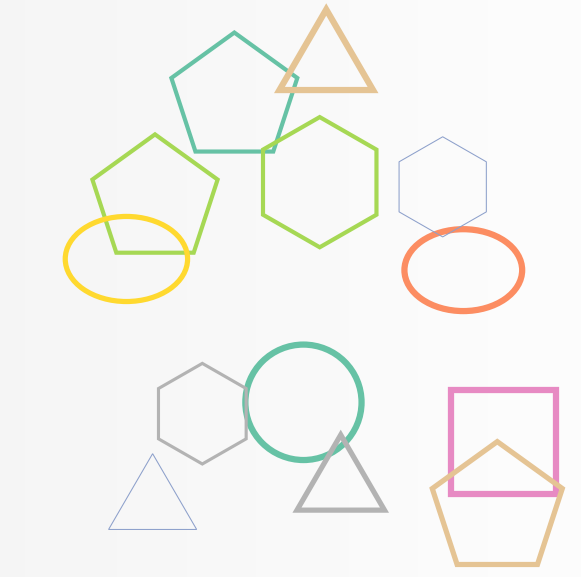[{"shape": "pentagon", "thickness": 2, "radius": 0.57, "center": [0.403, 0.829]}, {"shape": "circle", "thickness": 3, "radius": 0.5, "center": [0.522, 0.303]}, {"shape": "oval", "thickness": 3, "radius": 0.51, "center": [0.797, 0.531]}, {"shape": "triangle", "thickness": 0.5, "radius": 0.44, "center": [0.263, 0.126]}, {"shape": "hexagon", "thickness": 0.5, "radius": 0.43, "center": [0.762, 0.676]}, {"shape": "square", "thickness": 3, "radius": 0.45, "center": [0.866, 0.234]}, {"shape": "hexagon", "thickness": 2, "radius": 0.56, "center": [0.55, 0.684]}, {"shape": "pentagon", "thickness": 2, "radius": 0.57, "center": [0.267, 0.653]}, {"shape": "oval", "thickness": 2.5, "radius": 0.53, "center": [0.217, 0.551]}, {"shape": "pentagon", "thickness": 2.5, "radius": 0.59, "center": [0.856, 0.117]}, {"shape": "triangle", "thickness": 3, "radius": 0.46, "center": [0.561, 0.89]}, {"shape": "triangle", "thickness": 2.5, "radius": 0.43, "center": [0.586, 0.159]}, {"shape": "hexagon", "thickness": 1.5, "radius": 0.44, "center": [0.348, 0.283]}]